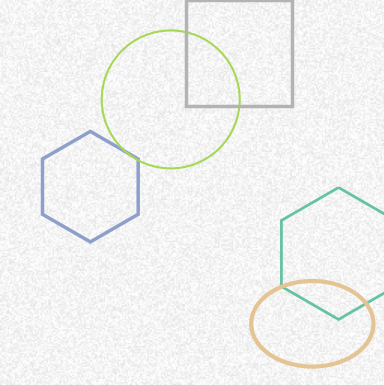[{"shape": "hexagon", "thickness": 2, "radius": 0.86, "center": [0.879, 0.342]}, {"shape": "hexagon", "thickness": 2.5, "radius": 0.72, "center": [0.235, 0.515]}, {"shape": "circle", "thickness": 1.5, "radius": 0.9, "center": [0.443, 0.742]}, {"shape": "oval", "thickness": 3, "radius": 0.79, "center": [0.811, 0.159]}, {"shape": "square", "thickness": 2.5, "radius": 0.69, "center": [0.621, 0.863]}]